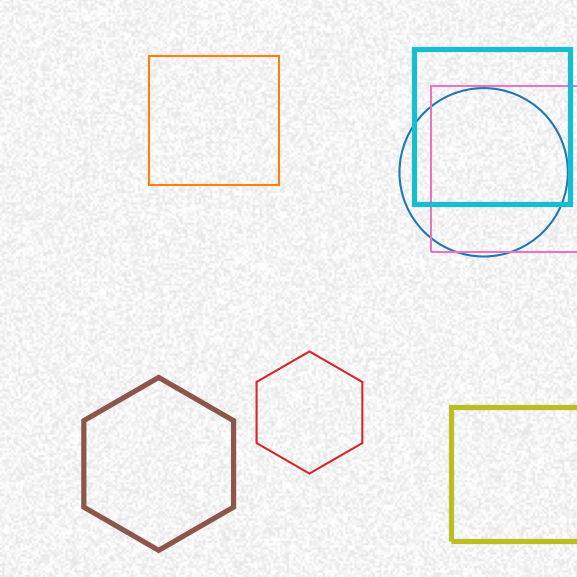[{"shape": "circle", "thickness": 1, "radius": 0.73, "center": [0.838, 0.701]}, {"shape": "square", "thickness": 1, "radius": 0.56, "center": [0.371, 0.79]}, {"shape": "hexagon", "thickness": 1, "radius": 0.53, "center": [0.536, 0.285]}, {"shape": "hexagon", "thickness": 2.5, "radius": 0.75, "center": [0.275, 0.196]}, {"shape": "square", "thickness": 1, "radius": 0.72, "center": [0.89, 0.706]}, {"shape": "square", "thickness": 2.5, "radius": 0.58, "center": [0.897, 0.179]}, {"shape": "square", "thickness": 2.5, "radius": 0.67, "center": [0.851, 0.78]}]